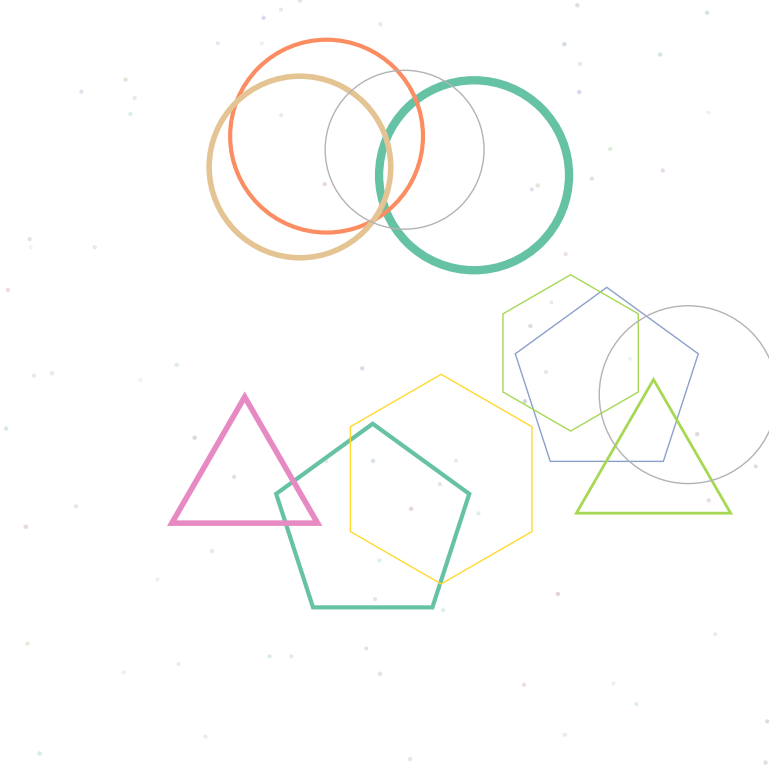[{"shape": "circle", "thickness": 3, "radius": 0.62, "center": [0.616, 0.772]}, {"shape": "pentagon", "thickness": 1.5, "radius": 0.66, "center": [0.484, 0.318]}, {"shape": "circle", "thickness": 1.5, "radius": 0.63, "center": [0.424, 0.823]}, {"shape": "pentagon", "thickness": 0.5, "radius": 0.62, "center": [0.788, 0.502]}, {"shape": "triangle", "thickness": 2, "radius": 0.55, "center": [0.318, 0.375]}, {"shape": "triangle", "thickness": 1, "radius": 0.58, "center": [0.849, 0.391]}, {"shape": "hexagon", "thickness": 0.5, "radius": 0.51, "center": [0.741, 0.542]}, {"shape": "hexagon", "thickness": 0.5, "radius": 0.68, "center": [0.573, 0.378]}, {"shape": "circle", "thickness": 2, "radius": 0.59, "center": [0.39, 0.783]}, {"shape": "circle", "thickness": 0.5, "radius": 0.52, "center": [0.525, 0.806]}, {"shape": "circle", "thickness": 0.5, "radius": 0.58, "center": [0.894, 0.487]}]